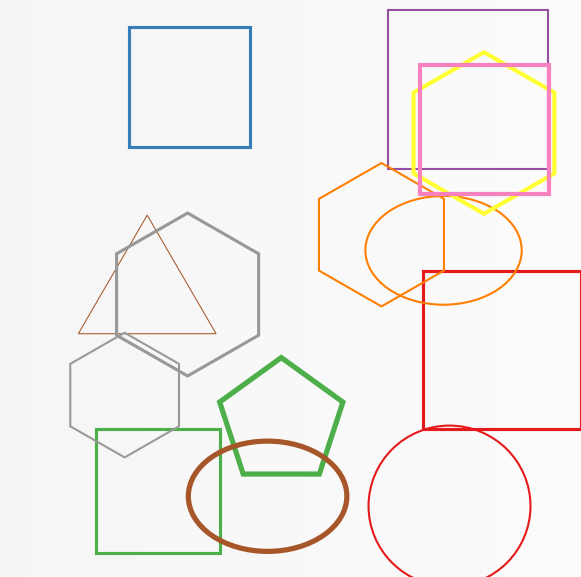[{"shape": "circle", "thickness": 1, "radius": 0.7, "center": [0.773, 0.123]}, {"shape": "square", "thickness": 1.5, "radius": 0.68, "center": [0.863, 0.393]}, {"shape": "square", "thickness": 1.5, "radius": 0.52, "center": [0.326, 0.849]}, {"shape": "square", "thickness": 1.5, "radius": 0.54, "center": [0.272, 0.149]}, {"shape": "pentagon", "thickness": 2.5, "radius": 0.56, "center": [0.484, 0.268]}, {"shape": "square", "thickness": 1, "radius": 0.69, "center": [0.805, 0.844]}, {"shape": "oval", "thickness": 1, "radius": 0.67, "center": [0.763, 0.566]}, {"shape": "hexagon", "thickness": 1, "radius": 0.62, "center": [0.656, 0.593]}, {"shape": "hexagon", "thickness": 2, "radius": 0.7, "center": [0.833, 0.769]}, {"shape": "oval", "thickness": 2.5, "radius": 0.68, "center": [0.46, 0.14]}, {"shape": "triangle", "thickness": 0.5, "radius": 0.68, "center": [0.253, 0.49]}, {"shape": "square", "thickness": 2, "radius": 0.56, "center": [0.834, 0.775]}, {"shape": "hexagon", "thickness": 1, "radius": 0.54, "center": [0.214, 0.315]}, {"shape": "hexagon", "thickness": 1.5, "radius": 0.71, "center": [0.323, 0.489]}]